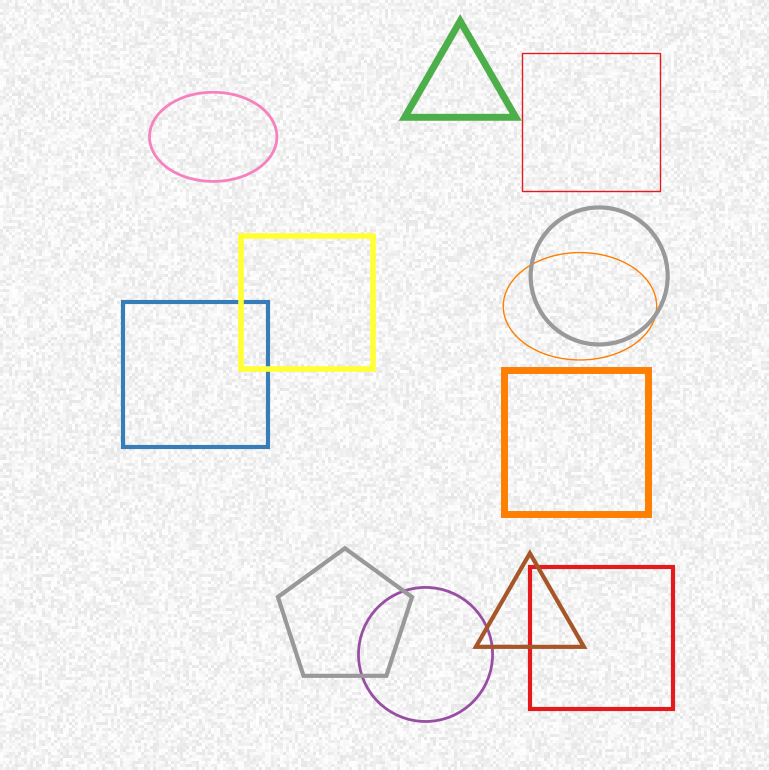[{"shape": "square", "thickness": 1.5, "radius": 0.46, "center": [0.781, 0.172]}, {"shape": "square", "thickness": 0.5, "radius": 0.45, "center": [0.767, 0.841]}, {"shape": "square", "thickness": 1.5, "radius": 0.47, "center": [0.254, 0.514]}, {"shape": "triangle", "thickness": 2.5, "radius": 0.42, "center": [0.598, 0.889]}, {"shape": "circle", "thickness": 1, "radius": 0.44, "center": [0.553, 0.15]}, {"shape": "square", "thickness": 2.5, "radius": 0.47, "center": [0.749, 0.426]}, {"shape": "oval", "thickness": 0.5, "radius": 0.5, "center": [0.753, 0.602]}, {"shape": "square", "thickness": 2, "radius": 0.43, "center": [0.398, 0.607]}, {"shape": "triangle", "thickness": 1.5, "radius": 0.4, "center": [0.688, 0.2]}, {"shape": "oval", "thickness": 1, "radius": 0.41, "center": [0.277, 0.822]}, {"shape": "circle", "thickness": 1.5, "radius": 0.44, "center": [0.778, 0.642]}, {"shape": "pentagon", "thickness": 1.5, "radius": 0.46, "center": [0.448, 0.196]}]